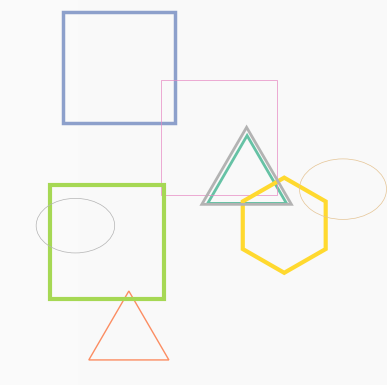[{"shape": "triangle", "thickness": 2, "radius": 0.59, "center": [0.638, 0.53]}, {"shape": "triangle", "thickness": 1, "radius": 0.6, "center": [0.333, 0.125]}, {"shape": "square", "thickness": 2.5, "radius": 0.72, "center": [0.307, 0.825]}, {"shape": "square", "thickness": 0.5, "radius": 0.75, "center": [0.565, 0.642]}, {"shape": "square", "thickness": 3, "radius": 0.74, "center": [0.276, 0.371]}, {"shape": "hexagon", "thickness": 3, "radius": 0.62, "center": [0.733, 0.415]}, {"shape": "oval", "thickness": 0.5, "radius": 0.56, "center": [0.885, 0.509]}, {"shape": "oval", "thickness": 0.5, "radius": 0.51, "center": [0.195, 0.414]}, {"shape": "triangle", "thickness": 2, "radius": 0.67, "center": [0.636, 0.536]}]